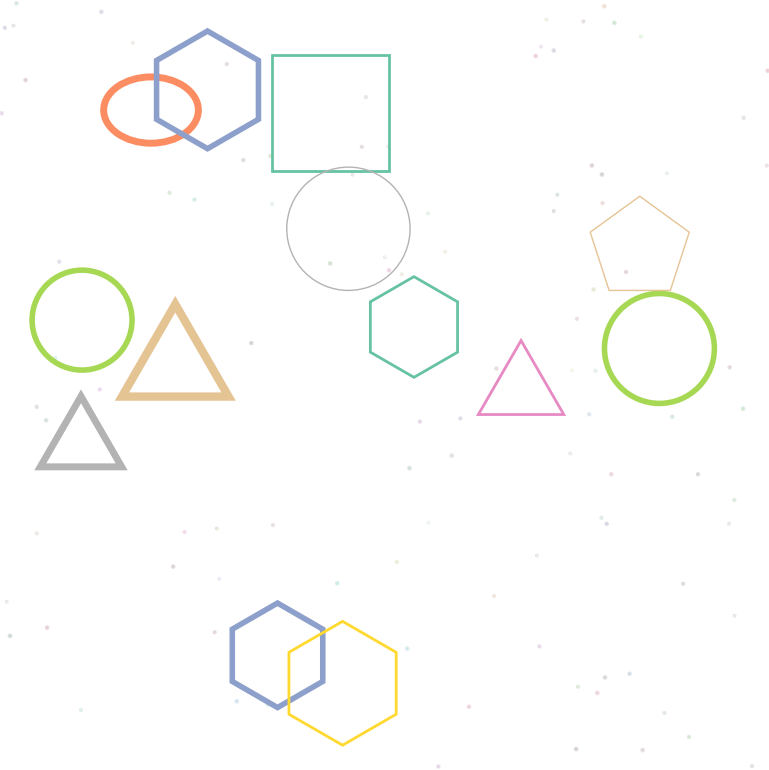[{"shape": "hexagon", "thickness": 1, "radius": 0.33, "center": [0.538, 0.575]}, {"shape": "square", "thickness": 1, "radius": 0.38, "center": [0.429, 0.854]}, {"shape": "oval", "thickness": 2.5, "radius": 0.31, "center": [0.196, 0.857]}, {"shape": "hexagon", "thickness": 2, "radius": 0.34, "center": [0.36, 0.149]}, {"shape": "hexagon", "thickness": 2, "radius": 0.38, "center": [0.269, 0.883]}, {"shape": "triangle", "thickness": 1, "radius": 0.32, "center": [0.677, 0.494]}, {"shape": "circle", "thickness": 2, "radius": 0.36, "center": [0.856, 0.547]}, {"shape": "circle", "thickness": 2, "radius": 0.32, "center": [0.107, 0.584]}, {"shape": "hexagon", "thickness": 1, "radius": 0.4, "center": [0.445, 0.113]}, {"shape": "pentagon", "thickness": 0.5, "radius": 0.34, "center": [0.831, 0.678]}, {"shape": "triangle", "thickness": 3, "radius": 0.4, "center": [0.228, 0.525]}, {"shape": "triangle", "thickness": 2.5, "radius": 0.31, "center": [0.105, 0.424]}, {"shape": "circle", "thickness": 0.5, "radius": 0.4, "center": [0.452, 0.703]}]